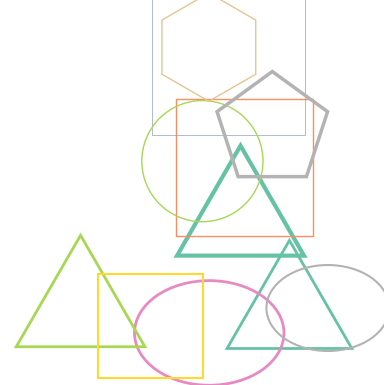[{"shape": "triangle", "thickness": 2, "radius": 0.94, "center": [0.752, 0.188]}, {"shape": "triangle", "thickness": 3, "radius": 0.95, "center": [0.625, 0.431]}, {"shape": "square", "thickness": 1, "radius": 0.89, "center": [0.636, 0.565]}, {"shape": "square", "thickness": 0.5, "radius": 0.99, "center": [0.592, 0.848]}, {"shape": "oval", "thickness": 2, "radius": 0.97, "center": [0.544, 0.135]}, {"shape": "circle", "thickness": 1, "radius": 0.79, "center": [0.526, 0.581]}, {"shape": "triangle", "thickness": 2, "radius": 0.96, "center": [0.209, 0.196]}, {"shape": "square", "thickness": 1.5, "radius": 0.68, "center": [0.39, 0.153]}, {"shape": "hexagon", "thickness": 1, "radius": 0.7, "center": [0.542, 0.878]}, {"shape": "oval", "thickness": 1.5, "radius": 0.8, "center": [0.851, 0.2]}, {"shape": "pentagon", "thickness": 2.5, "radius": 0.75, "center": [0.707, 0.663]}]